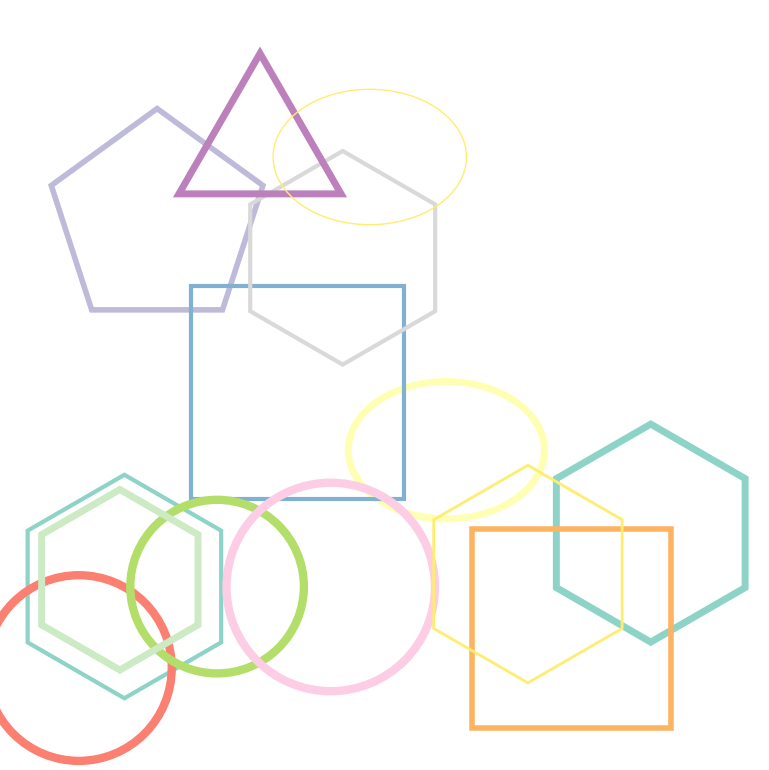[{"shape": "hexagon", "thickness": 1.5, "radius": 0.73, "center": [0.162, 0.238]}, {"shape": "hexagon", "thickness": 2.5, "radius": 0.71, "center": [0.845, 0.308]}, {"shape": "oval", "thickness": 2.5, "radius": 0.64, "center": [0.58, 0.415]}, {"shape": "pentagon", "thickness": 2, "radius": 0.72, "center": [0.204, 0.714]}, {"shape": "circle", "thickness": 3, "radius": 0.6, "center": [0.102, 0.132]}, {"shape": "square", "thickness": 1.5, "radius": 0.69, "center": [0.386, 0.491]}, {"shape": "square", "thickness": 2, "radius": 0.65, "center": [0.742, 0.184]}, {"shape": "circle", "thickness": 3, "radius": 0.56, "center": [0.282, 0.238]}, {"shape": "circle", "thickness": 3, "radius": 0.68, "center": [0.43, 0.238]}, {"shape": "hexagon", "thickness": 1.5, "radius": 0.69, "center": [0.445, 0.665]}, {"shape": "triangle", "thickness": 2.5, "radius": 0.61, "center": [0.338, 0.809]}, {"shape": "hexagon", "thickness": 2.5, "radius": 0.59, "center": [0.156, 0.247]}, {"shape": "oval", "thickness": 0.5, "radius": 0.63, "center": [0.48, 0.796]}, {"shape": "hexagon", "thickness": 1, "radius": 0.71, "center": [0.686, 0.254]}]